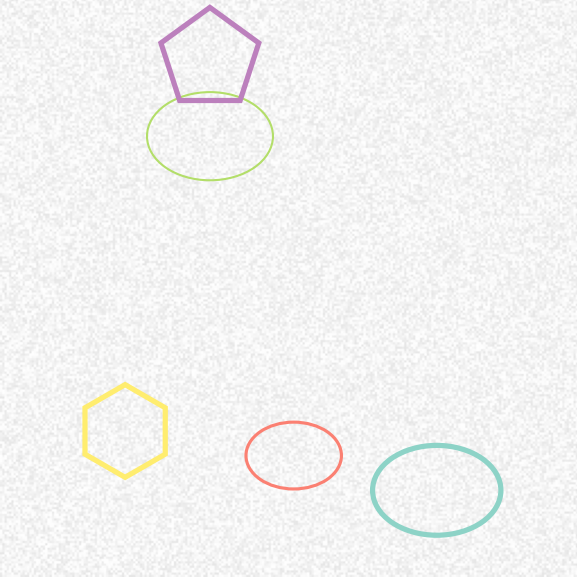[{"shape": "oval", "thickness": 2.5, "radius": 0.56, "center": [0.756, 0.15]}, {"shape": "oval", "thickness": 1.5, "radius": 0.41, "center": [0.509, 0.21]}, {"shape": "oval", "thickness": 1, "radius": 0.55, "center": [0.364, 0.763]}, {"shape": "pentagon", "thickness": 2.5, "radius": 0.45, "center": [0.363, 0.897]}, {"shape": "hexagon", "thickness": 2.5, "radius": 0.4, "center": [0.217, 0.253]}]